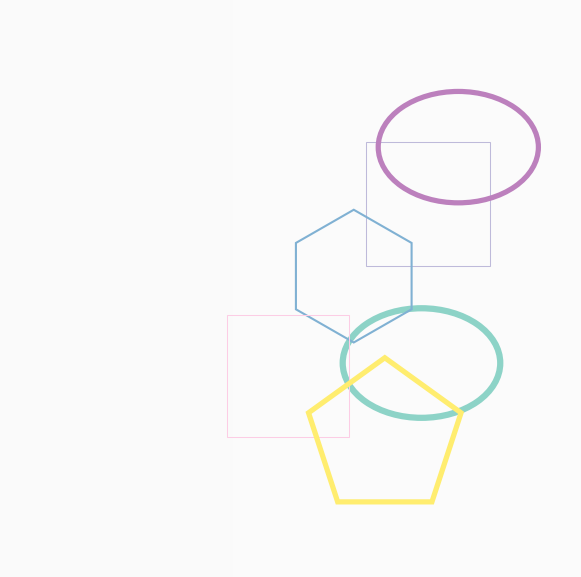[{"shape": "oval", "thickness": 3, "radius": 0.68, "center": [0.725, 0.37]}, {"shape": "square", "thickness": 0.5, "radius": 0.54, "center": [0.736, 0.646]}, {"shape": "hexagon", "thickness": 1, "radius": 0.57, "center": [0.609, 0.521]}, {"shape": "square", "thickness": 0.5, "radius": 0.53, "center": [0.495, 0.348]}, {"shape": "oval", "thickness": 2.5, "radius": 0.69, "center": [0.788, 0.744]}, {"shape": "pentagon", "thickness": 2.5, "radius": 0.69, "center": [0.662, 0.242]}]